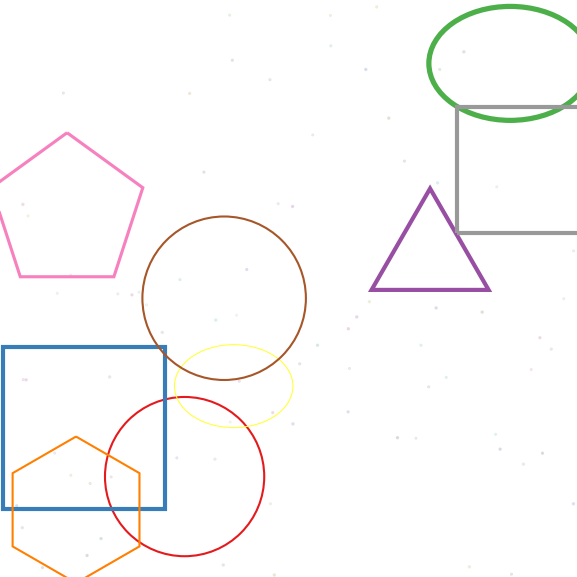[{"shape": "circle", "thickness": 1, "radius": 0.69, "center": [0.32, 0.174]}, {"shape": "square", "thickness": 2, "radius": 0.7, "center": [0.146, 0.258]}, {"shape": "oval", "thickness": 2.5, "radius": 0.7, "center": [0.884, 0.889]}, {"shape": "triangle", "thickness": 2, "radius": 0.59, "center": [0.745, 0.556]}, {"shape": "hexagon", "thickness": 1, "radius": 0.63, "center": [0.132, 0.116]}, {"shape": "oval", "thickness": 0.5, "radius": 0.51, "center": [0.405, 0.331]}, {"shape": "circle", "thickness": 1, "radius": 0.71, "center": [0.388, 0.483]}, {"shape": "pentagon", "thickness": 1.5, "radius": 0.69, "center": [0.116, 0.631]}, {"shape": "square", "thickness": 2, "radius": 0.54, "center": [0.9, 0.705]}]